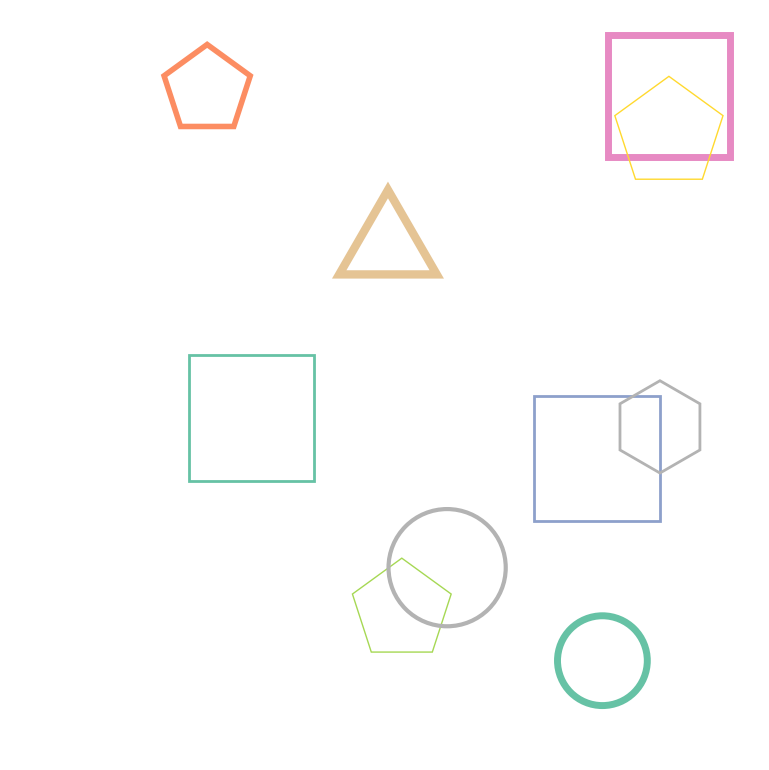[{"shape": "square", "thickness": 1, "radius": 0.41, "center": [0.326, 0.457]}, {"shape": "circle", "thickness": 2.5, "radius": 0.29, "center": [0.782, 0.142]}, {"shape": "pentagon", "thickness": 2, "radius": 0.29, "center": [0.269, 0.883]}, {"shape": "square", "thickness": 1, "radius": 0.41, "center": [0.775, 0.405]}, {"shape": "square", "thickness": 2.5, "radius": 0.4, "center": [0.869, 0.875]}, {"shape": "pentagon", "thickness": 0.5, "radius": 0.34, "center": [0.522, 0.208]}, {"shape": "pentagon", "thickness": 0.5, "radius": 0.37, "center": [0.869, 0.827]}, {"shape": "triangle", "thickness": 3, "radius": 0.37, "center": [0.504, 0.68]}, {"shape": "hexagon", "thickness": 1, "radius": 0.3, "center": [0.857, 0.446]}, {"shape": "circle", "thickness": 1.5, "radius": 0.38, "center": [0.581, 0.263]}]